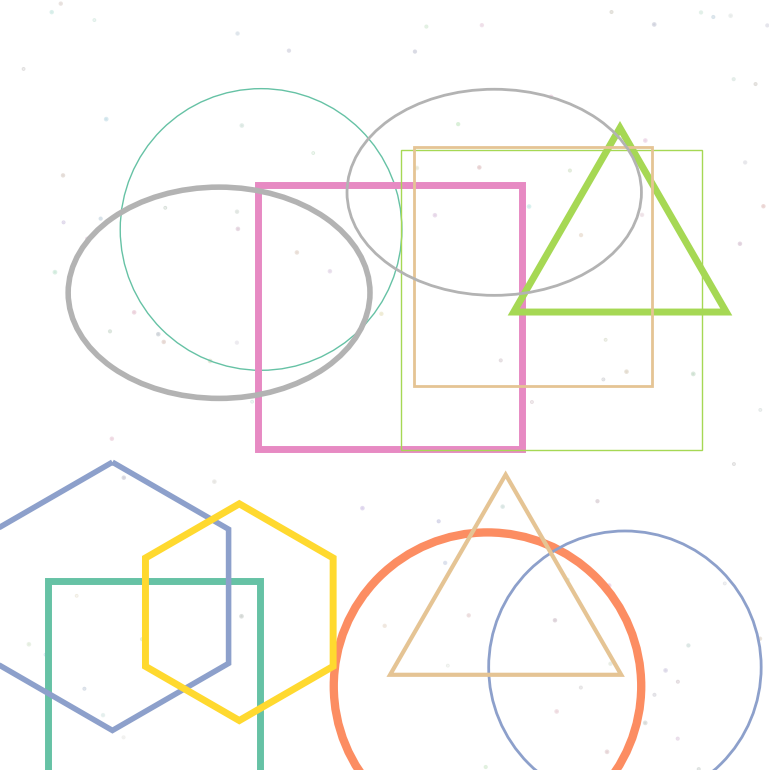[{"shape": "circle", "thickness": 0.5, "radius": 0.91, "center": [0.339, 0.702]}, {"shape": "square", "thickness": 2.5, "radius": 0.69, "center": [0.2, 0.108]}, {"shape": "circle", "thickness": 3, "radius": 1.0, "center": [0.633, 0.109]}, {"shape": "circle", "thickness": 1, "radius": 0.88, "center": [0.812, 0.133]}, {"shape": "hexagon", "thickness": 2, "radius": 0.87, "center": [0.146, 0.226]}, {"shape": "square", "thickness": 2.5, "radius": 0.86, "center": [0.506, 0.589]}, {"shape": "triangle", "thickness": 2.5, "radius": 0.8, "center": [0.805, 0.674]}, {"shape": "square", "thickness": 0.5, "radius": 0.98, "center": [0.716, 0.611]}, {"shape": "hexagon", "thickness": 2.5, "radius": 0.7, "center": [0.311, 0.205]}, {"shape": "square", "thickness": 1, "radius": 0.77, "center": [0.692, 0.654]}, {"shape": "triangle", "thickness": 1.5, "radius": 0.87, "center": [0.657, 0.21]}, {"shape": "oval", "thickness": 1, "radius": 0.96, "center": [0.642, 0.75]}, {"shape": "oval", "thickness": 2, "radius": 0.98, "center": [0.285, 0.62]}]